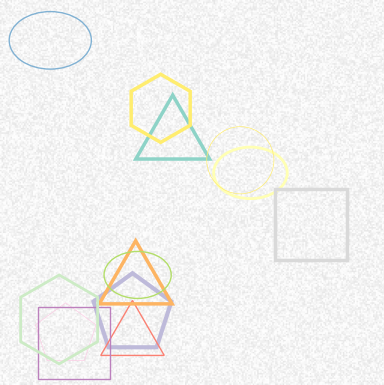[{"shape": "triangle", "thickness": 2.5, "radius": 0.55, "center": [0.449, 0.642]}, {"shape": "oval", "thickness": 2, "radius": 0.48, "center": [0.651, 0.551]}, {"shape": "pentagon", "thickness": 3, "radius": 0.53, "center": [0.344, 0.184]}, {"shape": "triangle", "thickness": 1, "radius": 0.48, "center": [0.344, 0.124]}, {"shape": "oval", "thickness": 1, "radius": 0.53, "center": [0.131, 0.895]}, {"shape": "triangle", "thickness": 2.5, "radius": 0.55, "center": [0.352, 0.265]}, {"shape": "oval", "thickness": 1, "radius": 0.44, "center": [0.358, 0.286]}, {"shape": "pentagon", "thickness": 0.5, "radius": 0.41, "center": [0.171, 0.131]}, {"shape": "square", "thickness": 2.5, "radius": 0.46, "center": [0.808, 0.417]}, {"shape": "square", "thickness": 1, "radius": 0.47, "center": [0.192, 0.109]}, {"shape": "hexagon", "thickness": 2, "radius": 0.58, "center": [0.154, 0.17]}, {"shape": "hexagon", "thickness": 2.5, "radius": 0.44, "center": [0.417, 0.719]}, {"shape": "circle", "thickness": 0.5, "radius": 0.44, "center": [0.624, 0.584]}]